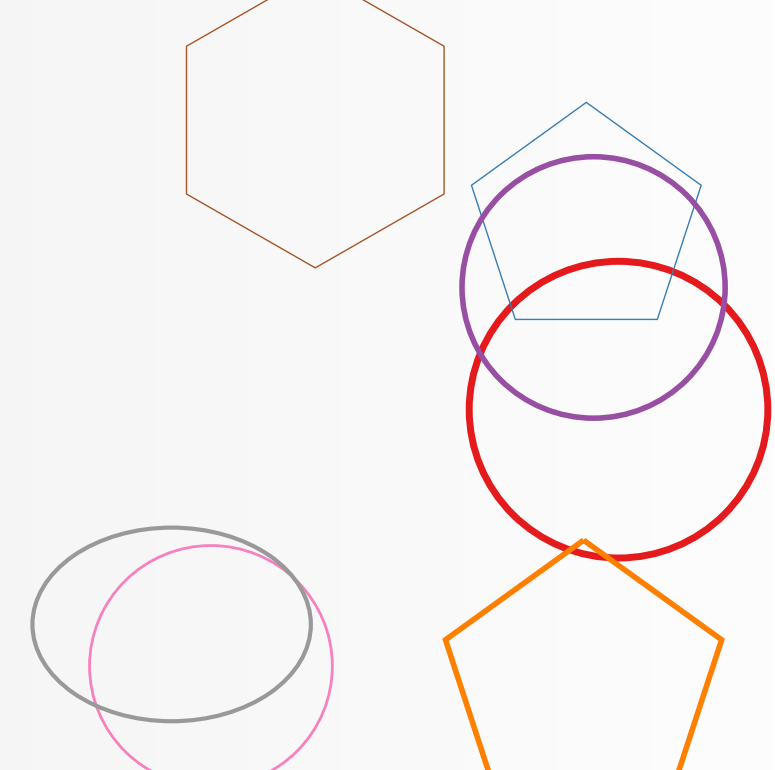[{"shape": "circle", "thickness": 2.5, "radius": 0.96, "center": [0.798, 0.468]}, {"shape": "pentagon", "thickness": 0.5, "radius": 0.78, "center": [0.757, 0.711]}, {"shape": "circle", "thickness": 2, "radius": 0.85, "center": [0.766, 0.627]}, {"shape": "pentagon", "thickness": 2, "radius": 0.94, "center": [0.753, 0.111]}, {"shape": "hexagon", "thickness": 0.5, "radius": 0.96, "center": [0.407, 0.844]}, {"shape": "circle", "thickness": 1, "radius": 0.78, "center": [0.272, 0.135]}, {"shape": "oval", "thickness": 1.5, "radius": 0.9, "center": [0.221, 0.189]}]